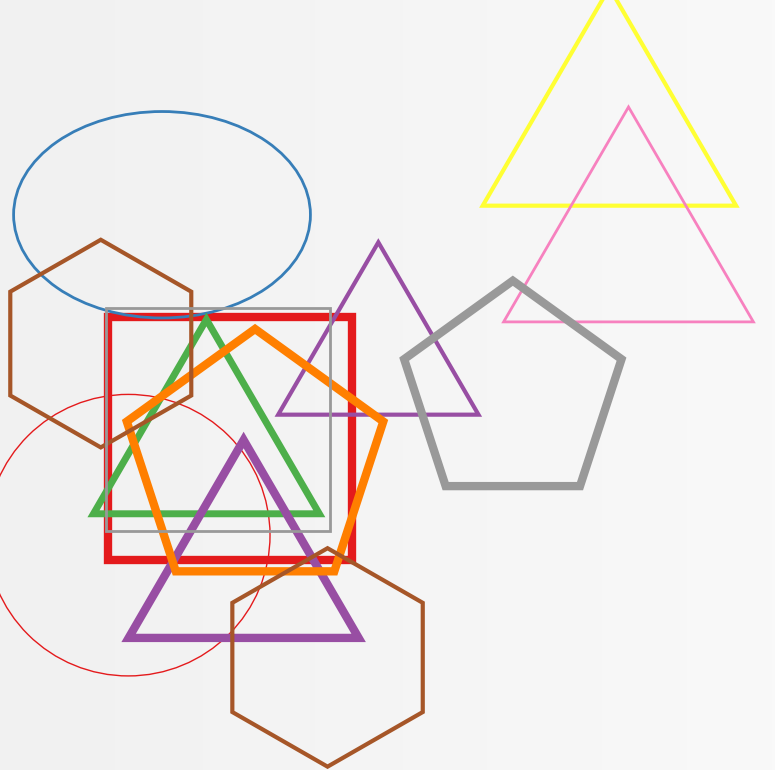[{"shape": "square", "thickness": 3, "radius": 0.79, "center": [0.297, 0.431]}, {"shape": "circle", "thickness": 0.5, "radius": 0.91, "center": [0.166, 0.305]}, {"shape": "oval", "thickness": 1, "radius": 0.96, "center": [0.209, 0.721]}, {"shape": "triangle", "thickness": 2.5, "radius": 0.84, "center": [0.266, 0.417]}, {"shape": "triangle", "thickness": 1.5, "radius": 0.75, "center": [0.488, 0.536]}, {"shape": "triangle", "thickness": 3, "radius": 0.86, "center": [0.314, 0.257]}, {"shape": "pentagon", "thickness": 3, "radius": 0.87, "center": [0.329, 0.399]}, {"shape": "triangle", "thickness": 1.5, "radius": 0.94, "center": [0.786, 0.827]}, {"shape": "hexagon", "thickness": 1.5, "radius": 0.67, "center": [0.13, 0.554]}, {"shape": "hexagon", "thickness": 1.5, "radius": 0.71, "center": [0.423, 0.146]}, {"shape": "triangle", "thickness": 1, "radius": 0.93, "center": [0.811, 0.675]}, {"shape": "pentagon", "thickness": 3, "radius": 0.74, "center": [0.662, 0.488]}, {"shape": "square", "thickness": 1, "radius": 0.72, "center": [0.281, 0.455]}]